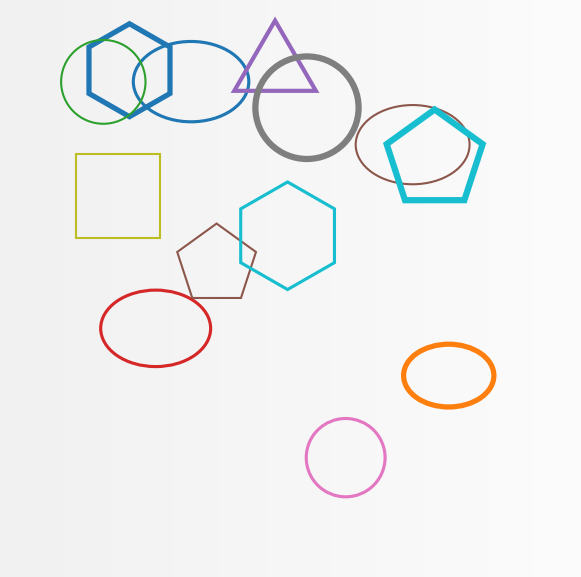[{"shape": "oval", "thickness": 1.5, "radius": 0.5, "center": [0.329, 0.858]}, {"shape": "hexagon", "thickness": 2.5, "radius": 0.4, "center": [0.223, 0.877]}, {"shape": "oval", "thickness": 2.5, "radius": 0.39, "center": [0.772, 0.349]}, {"shape": "circle", "thickness": 1, "radius": 0.36, "center": [0.178, 0.857]}, {"shape": "oval", "thickness": 1.5, "radius": 0.47, "center": [0.268, 0.431]}, {"shape": "triangle", "thickness": 2, "radius": 0.41, "center": [0.473, 0.882]}, {"shape": "pentagon", "thickness": 1, "radius": 0.36, "center": [0.373, 0.541]}, {"shape": "oval", "thickness": 1, "radius": 0.49, "center": [0.71, 0.749]}, {"shape": "circle", "thickness": 1.5, "radius": 0.34, "center": [0.595, 0.207]}, {"shape": "circle", "thickness": 3, "radius": 0.44, "center": [0.528, 0.813]}, {"shape": "square", "thickness": 1, "radius": 0.36, "center": [0.203, 0.66]}, {"shape": "pentagon", "thickness": 3, "radius": 0.43, "center": [0.748, 0.723]}, {"shape": "hexagon", "thickness": 1.5, "radius": 0.47, "center": [0.495, 0.591]}]